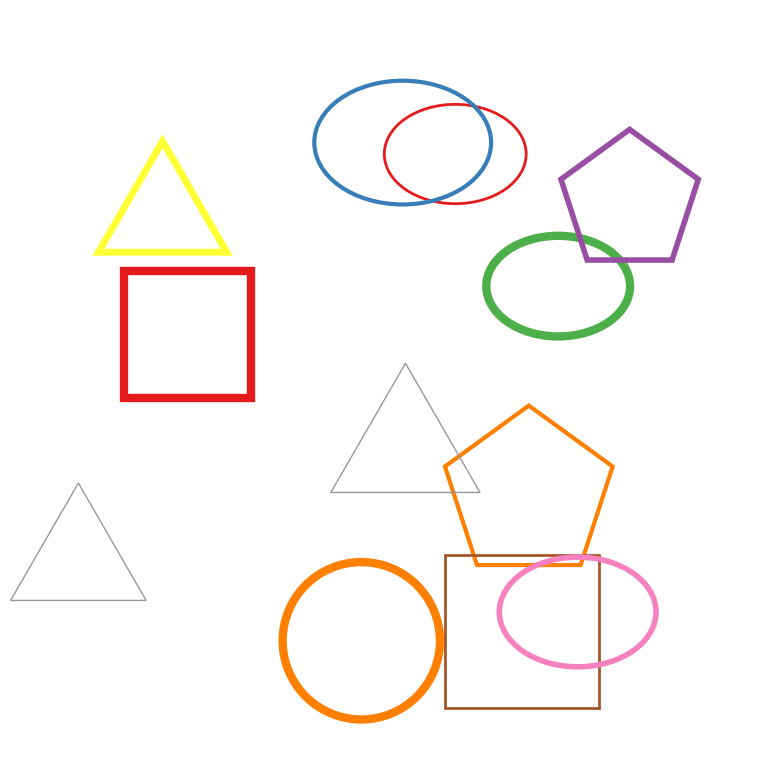[{"shape": "oval", "thickness": 1, "radius": 0.46, "center": [0.591, 0.8]}, {"shape": "square", "thickness": 3, "radius": 0.41, "center": [0.244, 0.566]}, {"shape": "oval", "thickness": 1.5, "radius": 0.57, "center": [0.523, 0.815]}, {"shape": "oval", "thickness": 3, "radius": 0.47, "center": [0.725, 0.628]}, {"shape": "pentagon", "thickness": 2, "radius": 0.47, "center": [0.818, 0.738]}, {"shape": "pentagon", "thickness": 1.5, "radius": 0.57, "center": [0.687, 0.359]}, {"shape": "circle", "thickness": 3, "radius": 0.51, "center": [0.469, 0.168]}, {"shape": "triangle", "thickness": 2.5, "radius": 0.48, "center": [0.211, 0.721]}, {"shape": "square", "thickness": 1, "radius": 0.5, "center": [0.678, 0.18]}, {"shape": "oval", "thickness": 2, "radius": 0.51, "center": [0.75, 0.205]}, {"shape": "triangle", "thickness": 0.5, "radius": 0.51, "center": [0.102, 0.271]}, {"shape": "triangle", "thickness": 0.5, "radius": 0.56, "center": [0.527, 0.416]}]